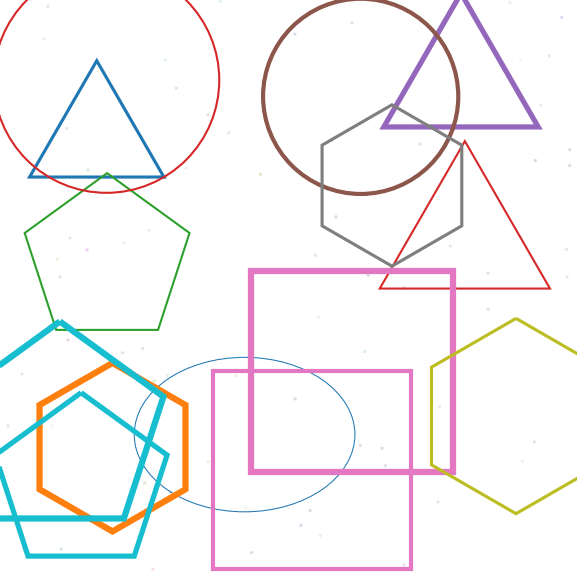[{"shape": "triangle", "thickness": 1.5, "radius": 0.67, "center": [0.168, 0.76]}, {"shape": "oval", "thickness": 0.5, "radius": 0.96, "center": [0.424, 0.247]}, {"shape": "hexagon", "thickness": 3, "radius": 0.73, "center": [0.195, 0.225]}, {"shape": "pentagon", "thickness": 1, "radius": 0.75, "center": [0.185, 0.549]}, {"shape": "circle", "thickness": 1, "radius": 0.98, "center": [0.184, 0.861]}, {"shape": "triangle", "thickness": 1, "radius": 0.85, "center": [0.805, 0.585]}, {"shape": "triangle", "thickness": 2.5, "radius": 0.77, "center": [0.798, 0.856]}, {"shape": "circle", "thickness": 2, "radius": 0.85, "center": [0.625, 0.832]}, {"shape": "square", "thickness": 3, "radius": 0.87, "center": [0.61, 0.355]}, {"shape": "square", "thickness": 2, "radius": 0.86, "center": [0.541, 0.185]}, {"shape": "hexagon", "thickness": 1.5, "radius": 0.7, "center": [0.679, 0.678]}, {"shape": "hexagon", "thickness": 1.5, "radius": 0.85, "center": [0.894, 0.279]}, {"shape": "pentagon", "thickness": 2.5, "radius": 0.78, "center": [0.141, 0.163]}, {"shape": "pentagon", "thickness": 3, "radius": 0.94, "center": [0.104, 0.254]}]